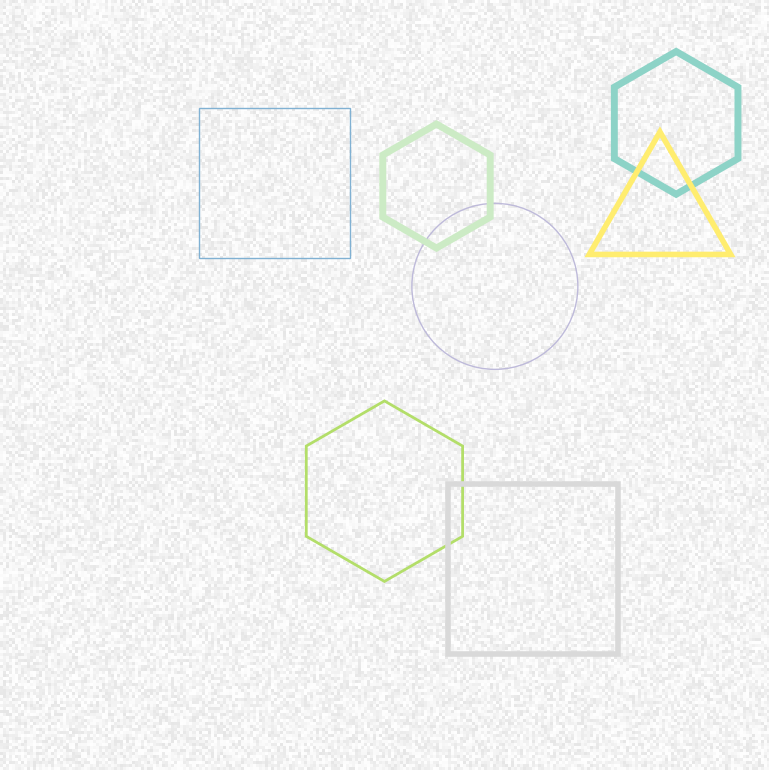[{"shape": "hexagon", "thickness": 2.5, "radius": 0.46, "center": [0.878, 0.84]}, {"shape": "circle", "thickness": 0.5, "radius": 0.54, "center": [0.643, 0.628]}, {"shape": "square", "thickness": 0.5, "radius": 0.49, "center": [0.356, 0.762]}, {"shape": "hexagon", "thickness": 1, "radius": 0.59, "center": [0.499, 0.362]}, {"shape": "square", "thickness": 2, "radius": 0.55, "center": [0.692, 0.261]}, {"shape": "hexagon", "thickness": 2.5, "radius": 0.4, "center": [0.567, 0.758]}, {"shape": "triangle", "thickness": 2, "radius": 0.53, "center": [0.857, 0.723]}]